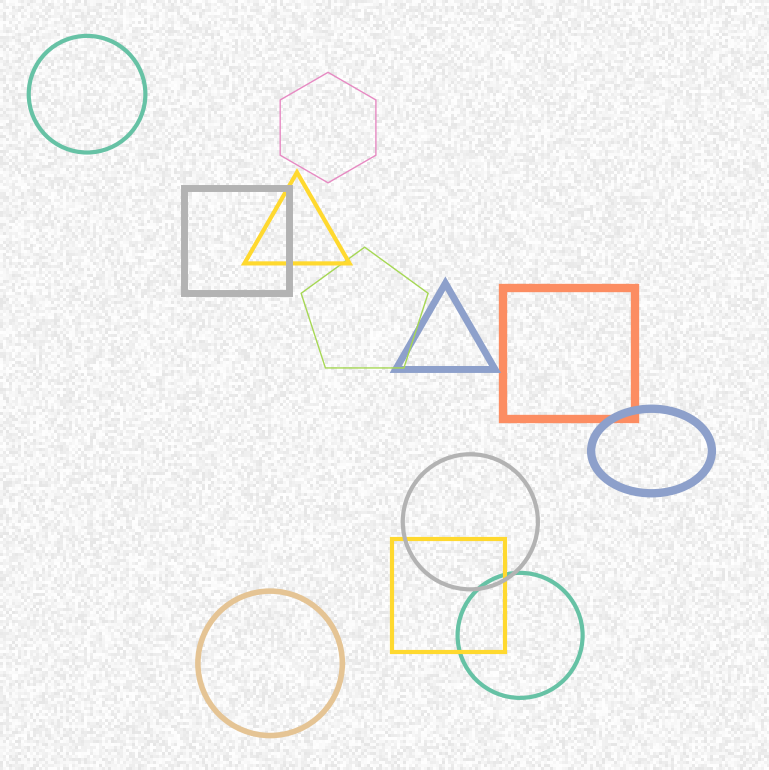[{"shape": "circle", "thickness": 1.5, "radius": 0.38, "center": [0.113, 0.878]}, {"shape": "circle", "thickness": 1.5, "radius": 0.41, "center": [0.675, 0.175]}, {"shape": "square", "thickness": 3, "radius": 0.43, "center": [0.739, 0.541]}, {"shape": "oval", "thickness": 3, "radius": 0.39, "center": [0.846, 0.414]}, {"shape": "triangle", "thickness": 2.5, "radius": 0.37, "center": [0.578, 0.557]}, {"shape": "hexagon", "thickness": 0.5, "radius": 0.36, "center": [0.426, 0.834]}, {"shape": "pentagon", "thickness": 0.5, "radius": 0.43, "center": [0.474, 0.592]}, {"shape": "square", "thickness": 1.5, "radius": 0.37, "center": [0.582, 0.227]}, {"shape": "triangle", "thickness": 1.5, "radius": 0.39, "center": [0.386, 0.697]}, {"shape": "circle", "thickness": 2, "radius": 0.47, "center": [0.351, 0.139]}, {"shape": "square", "thickness": 2.5, "radius": 0.34, "center": [0.307, 0.687]}, {"shape": "circle", "thickness": 1.5, "radius": 0.44, "center": [0.611, 0.322]}]